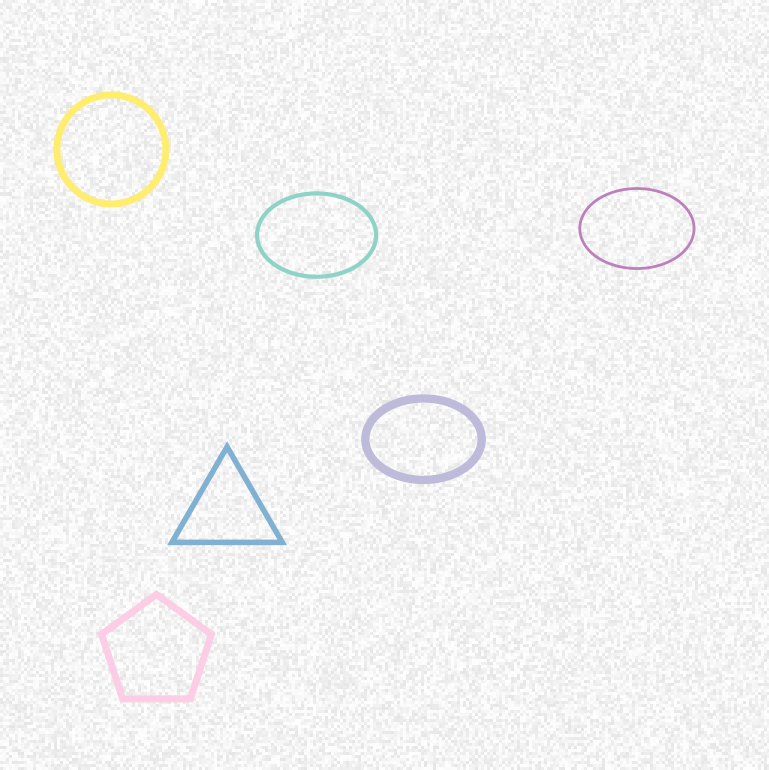[{"shape": "oval", "thickness": 1.5, "radius": 0.39, "center": [0.411, 0.695]}, {"shape": "oval", "thickness": 3, "radius": 0.38, "center": [0.55, 0.43]}, {"shape": "triangle", "thickness": 2, "radius": 0.41, "center": [0.295, 0.337]}, {"shape": "pentagon", "thickness": 2.5, "radius": 0.37, "center": [0.203, 0.153]}, {"shape": "oval", "thickness": 1, "radius": 0.37, "center": [0.827, 0.703]}, {"shape": "circle", "thickness": 2.5, "radius": 0.35, "center": [0.145, 0.806]}]